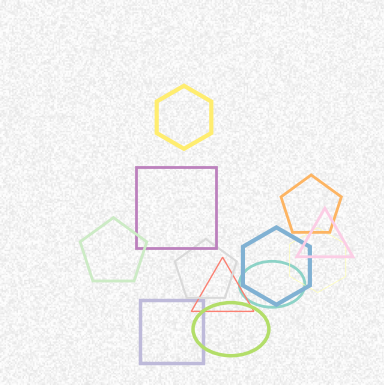[{"shape": "oval", "thickness": 2, "radius": 0.43, "center": [0.707, 0.262]}, {"shape": "hexagon", "thickness": 0.5, "radius": 0.42, "center": [0.825, 0.324]}, {"shape": "square", "thickness": 2.5, "radius": 0.41, "center": [0.444, 0.138]}, {"shape": "triangle", "thickness": 1, "radius": 0.47, "center": [0.578, 0.238]}, {"shape": "hexagon", "thickness": 3, "radius": 0.5, "center": [0.718, 0.309]}, {"shape": "pentagon", "thickness": 2, "radius": 0.41, "center": [0.808, 0.463]}, {"shape": "oval", "thickness": 2.5, "radius": 0.49, "center": [0.6, 0.145]}, {"shape": "triangle", "thickness": 2, "radius": 0.42, "center": [0.844, 0.375]}, {"shape": "pentagon", "thickness": 1.5, "radius": 0.42, "center": [0.534, 0.295]}, {"shape": "square", "thickness": 2, "radius": 0.52, "center": [0.458, 0.461]}, {"shape": "pentagon", "thickness": 2, "radius": 0.46, "center": [0.295, 0.344]}, {"shape": "hexagon", "thickness": 3, "radius": 0.41, "center": [0.478, 0.695]}]